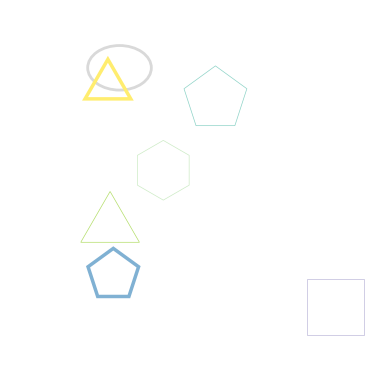[{"shape": "pentagon", "thickness": 0.5, "radius": 0.43, "center": [0.56, 0.743]}, {"shape": "square", "thickness": 0.5, "radius": 0.37, "center": [0.872, 0.202]}, {"shape": "pentagon", "thickness": 2.5, "radius": 0.35, "center": [0.294, 0.286]}, {"shape": "triangle", "thickness": 0.5, "radius": 0.44, "center": [0.286, 0.415]}, {"shape": "oval", "thickness": 2, "radius": 0.41, "center": [0.31, 0.824]}, {"shape": "hexagon", "thickness": 0.5, "radius": 0.39, "center": [0.424, 0.558]}, {"shape": "triangle", "thickness": 2.5, "radius": 0.34, "center": [0.28, 0.777]}]